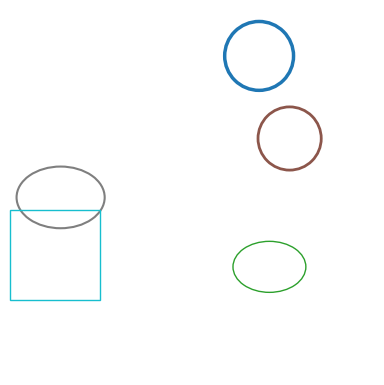[{"shape": "circle", "thickness": 2.5, "radius": 0.45, "center": [0.673, 0.855]}, {"shape": "oval", "thickness": 1, "radius": 0.47, "center": [0.7, 0.307]}, {"shape": "circle", "thickness": 2, "radius": 0.41, "center": [0.752, 0.64]}, {"shape": "oval", "thickness": 1.5, "radius": 0.57, "center": [0.157, 0.487]}, {"shape": "square", "thickness": 1, "radius": 0.58, "center": [0.143, 0.337]}]